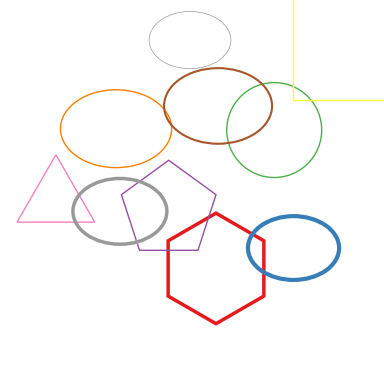[{"shape": "hexagon", "thickness": 2.5, "radius": 0.72, "center": [0.561, 0.303]}, {"shape": "oval", "thickness": 3, "radius": 0.59, "center": [0.762, 0.356]}, {"shape": "circle", "thickness": 1, "radius": 0.62, "center": [0.712, 0.662]}, {"shape": "pentagon", "thickness": 1, "radius": 0.65, "center": [0.438, 0.454]}, {"shape": "oval", "thickness": 1, "radius": 0.72, "center": [0.301, 0.666]}, {"shape": "square", "thickness": 1, "radius": 0.66, "center": [0.893, 0.873]}, {"shape": "oval", "thickness": 1.5, "radius": 0.7, "center": [0.566, 0.725]}, {"shape": "triangle", "thickness": 1, "radius": 0.58, "center": [0.145, 0.481]}, {"shape": "oval", "thickness": 0.5, "radius": 0.53, "center": [0.494, 0.896]}, {"shape": "oval", "thickness": 2.5, "radius": 0.61, "center": [0.311, 0.451]}]